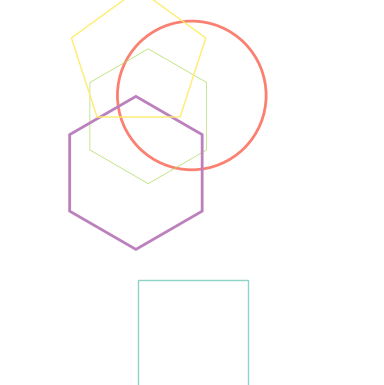[{"shape": "square", "thickness": 1, "radius": 0.71, "center": [0.501, 0.132]}, {"shape": "circle", "thickness": 2, "radius": 0.97, "center": [0.498, 0.752]}, {"shape": "hexagon", "thickness": 0.5, "radius": 0.88, "center": [0.385, 0.698]}, {"shape": "hexagon", "thickness": 2, "radius": 0.99, "center": [0.353, 0.551]}, {"shape": "pentagon", "thickness": 1, "radius": 0.92, "center": [0.36, 0.845]}]